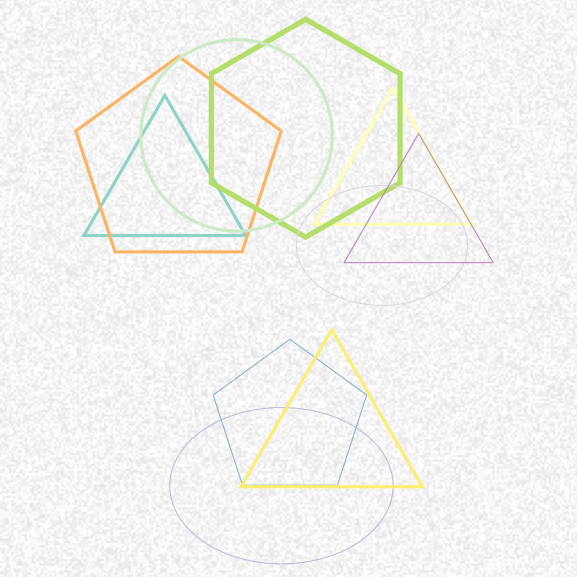[{"shape": "triangle", "thickness": 1.5, "radius": 0.81, "center": [0.285, 0.672]}, {"shape": "triangle", "thickness": 1.5, "radius": 0.79, "center": [0.68, 0.69]}, {"shape": "oval", "thickness": 0.5, "radius": 0.97, "center": [0.487, 0.158]}, {"shape": "pentagon", "thickness": 0.5, "radius": 0.7, "center": [0.502, 0.272]}, {"shape": "pentagon", "thickness": 1.5, "radius": 0.94, "center": [0.309, 0.714]}, {"shape": "hexagon", "thickness": 2.5, "radius": 0.94, "center": [0.529, 0.777]}, {"shape": "oval", "thickness": 0.5, "radius": 0.74, "center": [0.662, 0.574]}, {"shape": "triangle", "thickness": 0.5, "radius": 0.75, "center": [0.725, 0.619]}, {"shape": "circle", "thickness": 1.5, "radius": 0.83, "center": [0.41, 0.765]}, {"shape": "triangle", "thickness": 1.5, "radius": 0.91, "center": [0.574, 0.247]}]